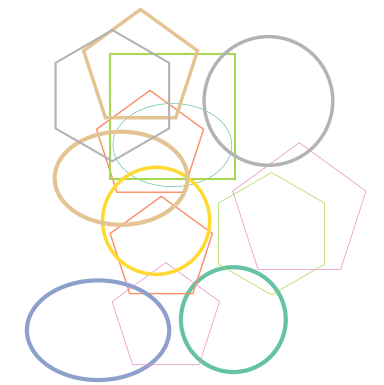[{"shape": "oval", "thickness": 0.5, "radius": 0.77, "center": [0.448, 0.623]}, {"shape": "circle", "thickness": 3, "radius": 0.68, "center": [0.606, 0.17]}, {"shape": "pentagon", "thickness": 1, "radius": 0.73, "center": [0.39, 0.619]}, {"shape": "pentagon", "thickness": 1, "radius": 0.7, "center": [0.419, 0.35]}, {"shape": "oval", "thickness": 3, "radius": 0.92, "center": [0.255, 0.142]}, {"shape": "pentagon", "thickness": 0.5, "radius": 0.91, "center": [0.778, 0.447]}, {"shape": "pentagon", "thickness": 0.5, "radius": 0.73, "center": [0.431, 0.171]}, {"shape": "hexagon", "thickness": 0.5, "radius": 0.79, "center": [0.705, 0.393]}, {"shape": "square", "thickness": 1.5, "radius": 0.81, "center": [0.448, 0.698]}, {"shape": "circle", "thickness": 2.5, "radius": 0.69, "center": [0.406, 0.426]}, {"shape": "oval", "thickness": 3, "radius": 0.86, "center": [0.314, 0.537]}, {"shape": "pentagon", "thickness": 2.5, "radius": 0.78, "center": [0.365, 0.82]}, {"shape": "hexagon", "thickness": 1.5, "radius": 0.85, "center": [0.292, 0.752]}, {"shape": "circle", "thickness": 2.5, "radius": 0.84, "center": [0.697, 0.738]}]